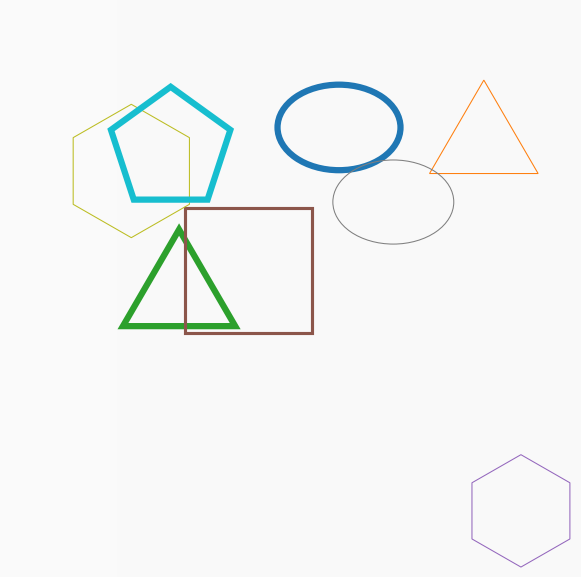[{"shape": "oval", "thickness": 3, "radius": 0.53, "center": [0.583, 0.778]}, {"shape": "triangle", "thickness": 0.5, "radius": 0.54, "center": [0.832, 0.753]}, {"shape": "triangle", "thickness": 3, "radius": 0.56, "center": [0.308, 0.49]}, {"shape": "hexagon", "thickness": 0.5, "radius": 0.49, "center": [0.896, 0.115]}, {"shape": "square", "thickness": 1.5, "radius": 0.54, "center": [0.428, 0.53]}, {"shape": "oval", "thickness": 0.5, "radius": 0.52, "center": [0.677, 0.649]}, {"shape": "hexagon", "thickness": 0.5, "radius": 0.58, "center": [0.226, 0.703]}, {"shape": "pentagon", "thickness": 3, "radius": 0.54, "center": [0.294, 0.741]}]